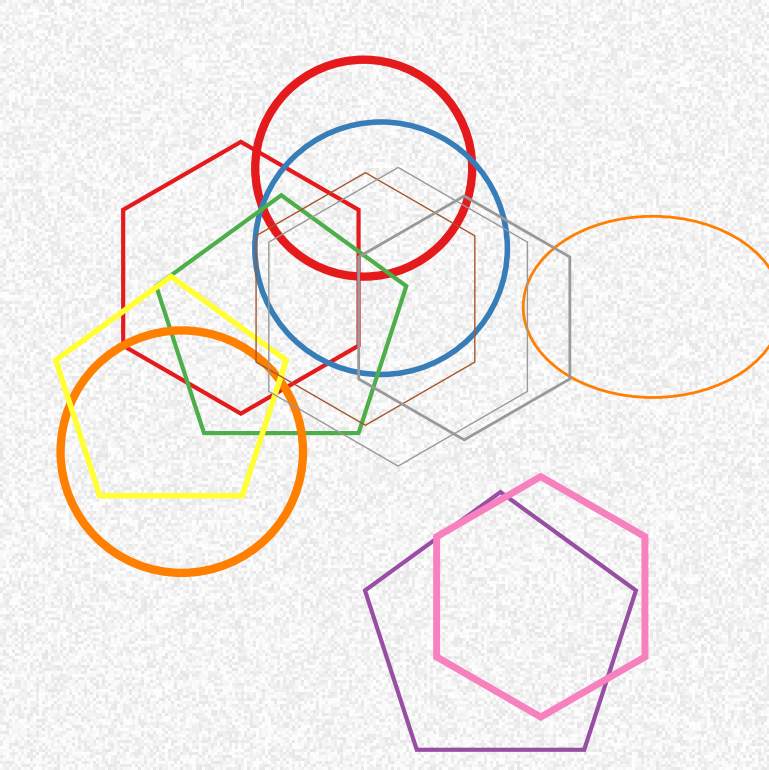[{"shape": "hexagon", "thickness": 1.5, "radius": 0.88, "center": [0.313, 0.639]}, {"shape": "circle", "thickness": 3, "radius": 0.7, "center": [0.472, 0.782]}, {"shape": "circle", "thickness": 2, "radius": 0.82, "center": [0.495, 0.678]}, {"shape": "pentagon", "thickness": 1.5, "radius": 0.85, "center": [0.365, 0.576]}, {"shape": "pentagon", "thickness": 1.5, "radius": 0.93, "center": [0.65, 0.176]}, {"shape": "oval", "thickness": 1, "radius": 0.84, "center": [0.848, 0.601]}, {"shape": "circle", "thickness": 3, "radius": 0.79, "center": [0.236, 0.413]}, {"shape": "pentagon", "thickness": 2, "radius": 0.79, "center": [0.222, 0.484]}, {"shape": "hexagon", "thickness": 0.5, "radius": 0.82, "center": [0.475, 0.612]}, {"shape": "hexagon", "thickness": 2.5, "radius": 0.78, "center": [0.702, 0.225]}, {"shape": "hexagon", "thickness": 0.5, "radius": 0.97, "center": [0.517, 0.589]}, {"shape": "hexagon", "thickness": 1, "radius": 0.79, "center": [0.603, 0.587]}]